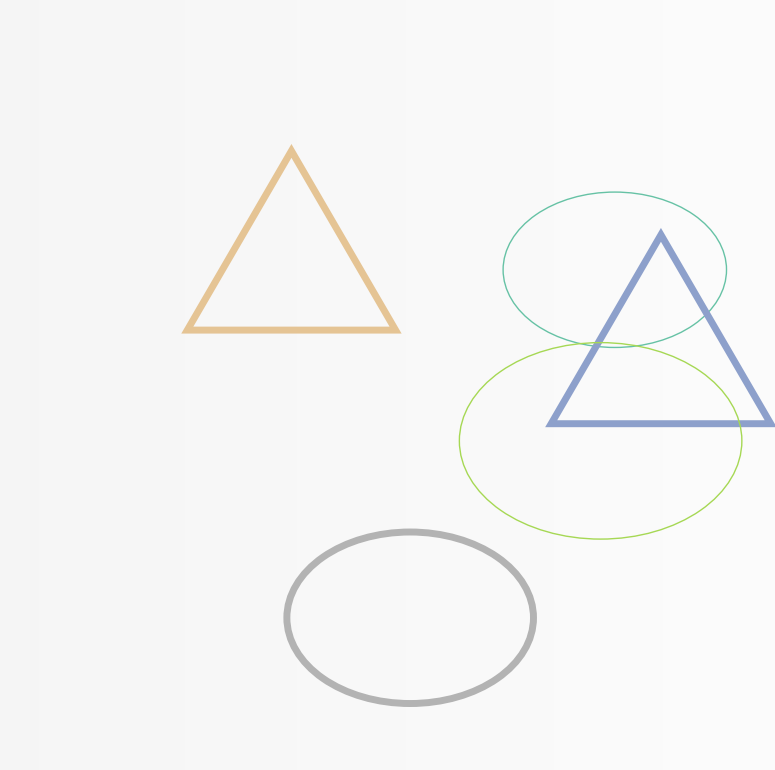[{"shape": "oval", "thickness": 0.5, "radius": 0.72, "center": [0.793, 0.65]}, {"shape": "triangle", "thickness": 2.5, "radius": 0.82, "center": [0.853, 0.531]}, {"shape": "oval", "thickness": 0.5, "radius": 0.91, "center": [0.775, 0.427]}, {"shape": "triangle", "thickness": 2.5, "radius": 0.78, "center": [0.376, 0.649]}, {"shape": "oval", "thickness": 2.5, "radius": 0.8, "center": [0.529, 0.198]}]